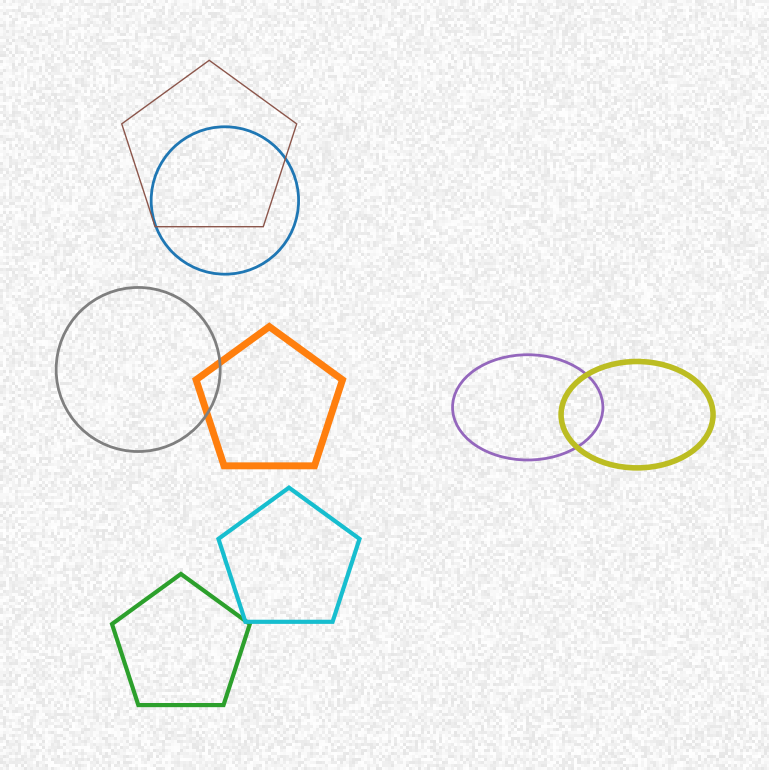[{"shape": "circle", "thickness": 1, "radius": 0.48, "center": [0.292, 0.74]}, {"shape": "pentagon", "thickness": 2.5, "radius": 0.5, "center": [0.35, 0.476]}, {"shape": "pentagon", "thickness": 1.5, "radius": 0.47, "center": [0.235, 0.16]}, {"shape": "oval", "thickness": 1, "radius": 0.49, "center": [0.685, 0.471]}, {"shape": "pentagon", "thickness": 0.5, "radius": 0.6, "center": [0.272, 0.802]}, {"shape": "circle", "thickness": 1, "radius": 0.53, "center": [0.179, 0.52]}, {"shape": "oval", "thickness": 2, "radius": 0.49, "center": [0.827, 0.461]}, {"shape": "pentagon", "thickness": 1.5, "radius": 0.48, "center": [0.375, 0.27]}]